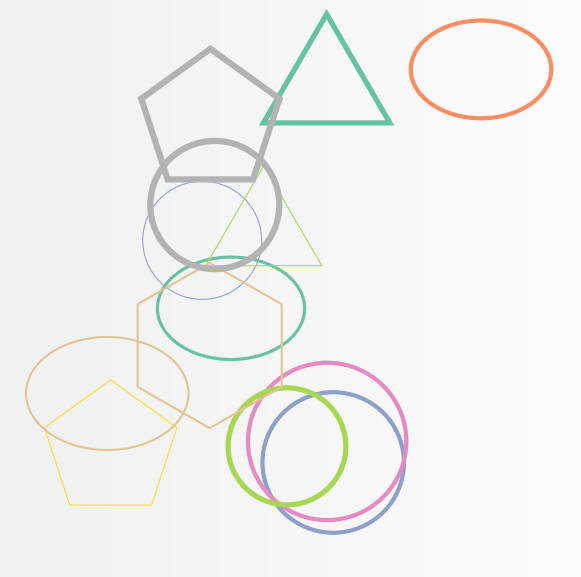[{"shape": "oval", "thickness": 1.5, "radius": 0.63, "center": [0.397, 0.465]}, {"shape": "triangle", "thickness": 2.5, "radius": 0.63, "center": [0.562, 0.849]}, {"shape": "oval", "thickness": 2, "radius": 0.6, "center": [0.828, 0.879]}, {"shape": "circle", "thickness": 2, "radius": 0.61, "center": [0.573, 0.198]}, {"shape": "circle", "thickness": 0.5, "radius": 0.51, "center": [0.348, 0.583]}, {"shape": "circle", "thickness": 2, "radius": 0.68, "center": [0.563, 0.235]}, {"shape": "circle", "thickness": 2.5, "radius": 0.51, "center": [0.494, 0.226]}, {"shape": "triangle", "thickness": 0.5, "radius": 0.58, "center": [0.454, 0.597]}, {"shape": "pentagon", "thickness": 0.5, "radius": 0.6, "center": [0.19, 0.222]}, {"shape": "hexagon", "thickness": 1, "radius": 0.72, "center": [0.361, 0.401]}, {"shape": "oval", "thickness": 1, "radius": 0.7, "center": [0.184, 0.318]}, {"shape": "pentagon", "thickness": 3, "radius": 0.62, "center": [0.362, 0.79]}, {"shape": "circle", "thickness": 3, "radius": 0.55, "center": [0.37, 0.644]}]